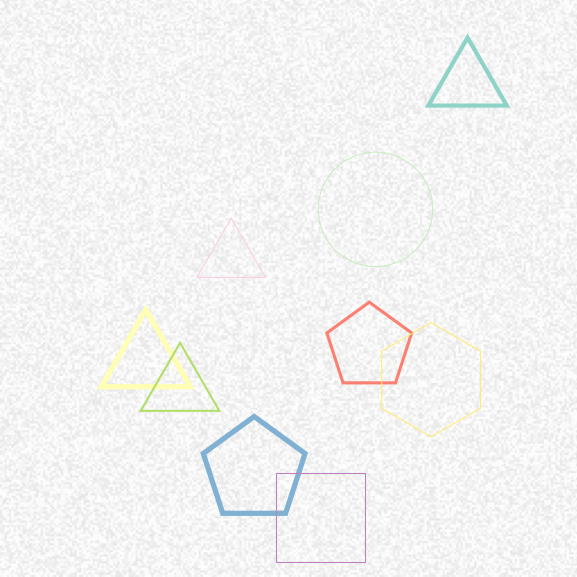[{"shape": "triangle", "thickness": 2, "radius": 0.39, "center": [0.81, 0.856]}, {"shape": "triangle", "thickness": 2.5, "radius": 0.44, "center": [0.253, 0.374]}, {"shape": "pentagon", "thickness": 1.5, "radius": 0.39, "center": [0.639, 0.399]}, {"shape": "pentagon", "thickness": 2.5, "radius": 0.46, "center": [0.44, 0.185]}, {"shape": "triangle", "thickness": 1, "radius": 0.39, "center": [0.312, 0.327]}, {"shape": "triangle", "thickness": 0.5, "radius": 0.34, "center": [0.4, 0.553]}, {"shape": "square", "thickness": 0.5, "radius": 0.38, "center": [0.556, 0.103]}, {"shape": "circle", "thickness": 0.5, "radius": 0.5, "center": [0.65, 0.637]}, {"shape": "hexagon", "thickness": 0.5, "radius": 0.49, "center": [0.747, 0.342]}]